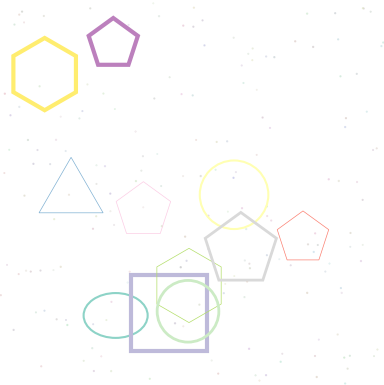[{"shape": "oval", "thickness": 1.5, "radius": 0.42, "center": [0.3, 0.181]}, {"shape": "circle", "thickness": 1.5, "radius": 0.45, "center": [0.608, 0.494]}, {"shape": "square", "thickness": 3, "radius": 0.49, "center": [0.44, 0.187]}, {"shape": "pentagon", "thickness": 0.5, "radius": 0.35, "center": [0.787, 0.382]}, {"shape": "triangle", "thickness": 0.5, "radius": 0.48, "center": [0.185, 0.495]}, {"shape": "hexagon", "thickness": 0.5, "radius": 0.48, "center": [0.491, 0.259]}, {"shape": "pentagon", "thickness": 0.5, "radius": 0.37, "center": [0.372, 0.454]}, {"shape": "pentagon", "thickness": 2, "radius": 0.49, "center": [0.626, 0.351]}, {"shape": "pentagon", "thickness": 3, "radius": 0.34, "center": [0.294, 0.886]}, {"shape": "circle", "thickness": 2, "radius": 0.4, "center": [0.488, 0.192]}, {"shape": "hexagon", "thickness": 3, "radius": 0.47, "center": [0.116, 0.808]}]